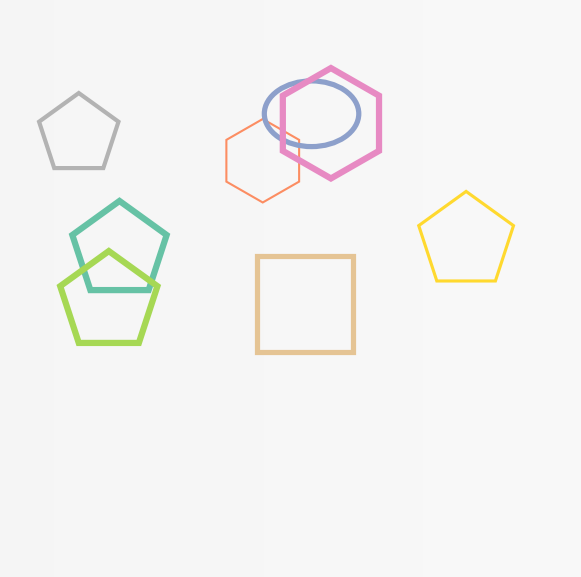[{"shape": "pentagon", "thickness": 3, "radius": 0.43, "center": [0.206, 0.566]}, {"shape": "hexagon", "thickness": 1, "radius": 0.36, "center": [0.452, 0.721]}, {"shape": "oval", "thickness": 2.5, "radius": 0.41, "center": [0.536, 0.802]}, {"shape": "hexagon", "thickness": 3, "radius": 0.48, "center": [0.569, 0.786]}, {"shape": "pentagon", "thickness": 3, "radius": 0.44, "center": [0.187, 0.476]}, {"shape": "pentagon", "thickness": 1.5, "radius": 0.43, "center": [0.802, 0.582]}, {"shape": "square", "thickness": 2.5, "radius": 0.42, "center": [0.525, 0.473]}, {"shape": "pentagon", "thickness": 2, "radius": 0.36, "center": [0.136, 0.766]}]